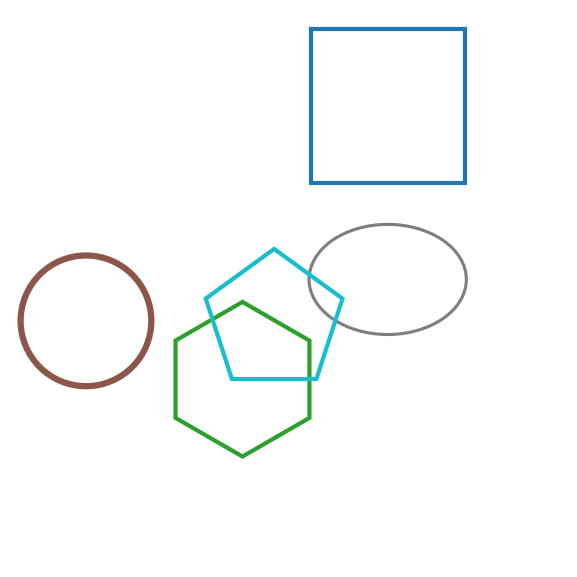[{"shape": "square", "thickness": 2, "radius": 0.67, "center": [0.672, 0.816]}, {"shape": "hexagon", "thickness": 2, "radius": 0.67, "center": [0.42, 0.342]}, {"shape": "circle", "thickness": 3, "radius": 0.57, "center": [0.149, 0.444]}, {"shape": "oval", "thickness": 1.5, "radius": 0.68, "center": [0.671, 0.515]}, {"shape": "pentagon", "thickness": 2, "radius": 0.62, "center": [0.475, 0.444]}]